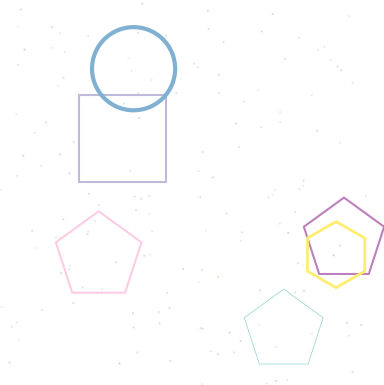[{"shape": "pentagon", "thickness": 0.5, "radius": 0.54, "center": [0.737, 0.141]}, {"shape": "square", "thickness": 1.5, "radius": 0.57, "center": [0.318, 0.64]}, {"shape": "circle", "thickness": 3, "radius": 0.54, "center": [0.347, 0.822]}, {"shape": "pentagon", "thickness": 1.5, "radius": 0.58, "center": [0.256, 0.334]}, {"shape": "pentagon", "thickness": 1.5, "radius": 0.55, "center": [0.893, 0.377]}, {"shape": "hexagon", "thickness": 2, "radius": 0.43, "center": [0.873, 0.339]}]